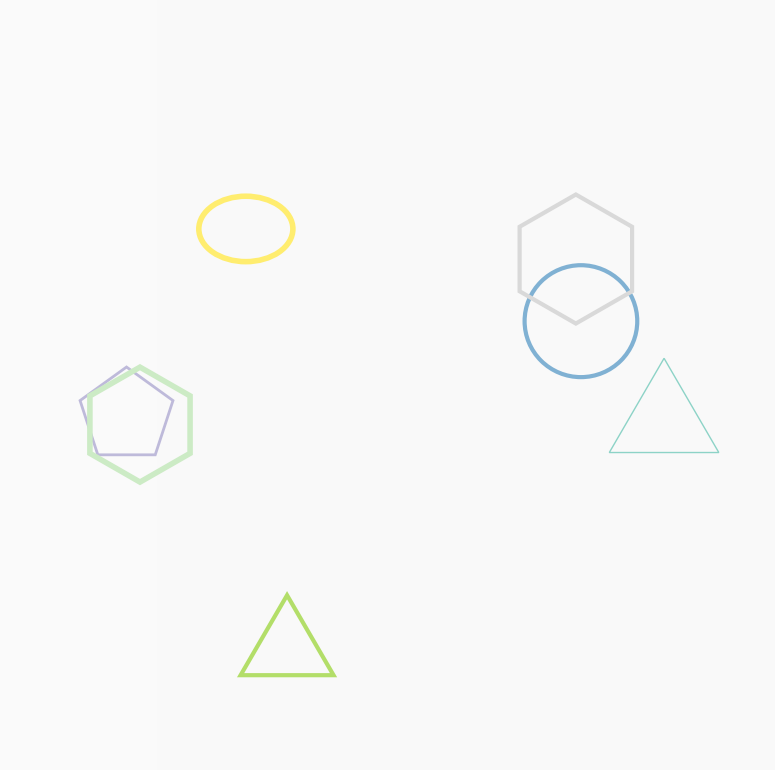[{"shape": "triangle", "thickness": 0.5, "radius": 0.41, "center": [0.857, 0.453]}, {"shape": "pentagon", "thickness": 1, "radius": 0.32, "center": [0.163, 0.46]}, {"shape": "circle", "thickness": 1.5, "radius": 0.36, "center": [0.75, 0.583]}, {"shape": "triangle", "thickness": 1.5, "radius": 0.35, "center": [0.37, 0.158]}, {"shape": "hexagon", "thickness": 1.5, "radius": 0.42, "center": [0.743, 0.664]}, {"shape": "hexagon", "thickness": 2, "radius": 0.37, "center": [0.181, 0.449]}, {"shape": "oval", "thickness": 2, "radius": 0.3, "center": [0.317, 0.703]}]